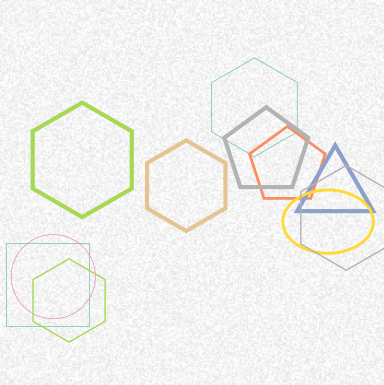[{"shape": "square", "thickness": 0.5, "radius": 0.54, "center": [0.123, 0.26]}, {"shape": "hexagon", "thickness": 0.5, "radius": 0.64, "center": [0.661, 0.721]}, {"shape": "pentagon", "thickness": 2, "radius": 0.52, "center": [0.746, 0.568]}, {"shape": "triangle", "thickness": 3, "radius": 0.57, "center": [0.871, 0.509]}, {"shape": "circle", "thickness": 0.5, "radius": 0.55, "center": [0.138, 0.281]}, {"shape": "hexagon", "thickness": 3, "radius": 0.74, "center": [0.214, 0.585]}, {"shape": "hexagon", "thickness": 1, "radius": 0.54, "center": [0.179, 0.22]}, {"shape": "oval", "thickness": 2, "radius": 0.59, "center": [0.852, 0.424]}, {"shape": "hexagon", "thickness": 3, "radius": 0.59, "center": [0.484, 0.518]}, {"shape": "pentagon", "thickness": 3, "radius": 0.57, "center": [0.692, 0.607]}, {"shape": "hexagon", "thickness": 1, "radius": 0.68, "center": [0.899, 0.434]}]